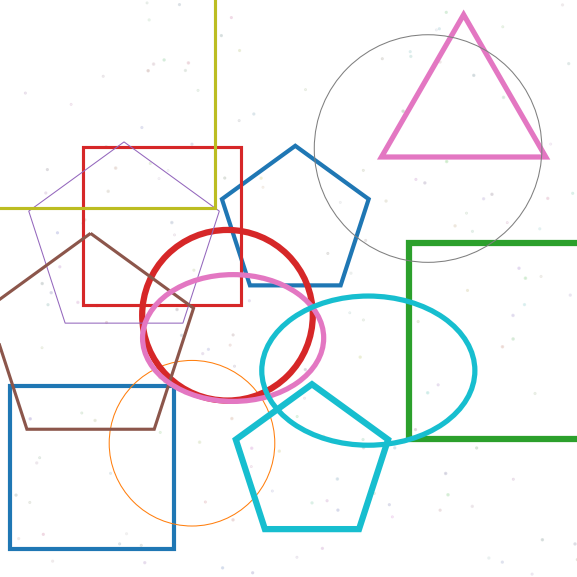[{"shape": "square", "thickness": 2, "radius": 0.71, "center": [0.159, 0.19]}, {"shape": "pentagon", "thickness": 2, "radius": 0.67, "center": [0.511, 0.613]}, {"shape": "circle", "thickness": 0.5, "radius": 0.72, "center": [0.332, 0.232]}, {"shape": "square", "thickness": 3, "radius": 0.85, "center": [0.878, 0.408]}, {"shape": "square", "thickness": 1.5, "radius": 0.68, "center": [0.28, 0.608]}, {"shape": "circle", "thickness": 3, "radius": 0.74, "center": [0.394, 0.453]}, {"shape": "pentagon", "thickness": 0.5, "radius": 0.87, "center": [0.215, 0.58]}, {"shape": "pentagon", "thickness": 1.5, "radius": 0.94, "center": [0.157, 0.408]}, {"shape": "oval", "thickness": 2.5, "radius": 0.78, "center": [0.404, 0.414]}, {"shape": "triangle", "thickness": 2.5, "radius": 0.82, "center": [0.803, 0.809]}, {"shape": "circle", "thickness": 0.5, "radius": 0.99, "center": [0.741, 0.742]}, {"shape": "square", "thickness": 1.5, "radius": 0.95, "center": [0.182, 0.829]}, {"shape": "pentagon", "thickness": 3, "radius": 0.69, "center": [0.54, 0.195]}, {"shape": "oval", "thickness": 2.5, "radius": 0.92, "center": [0.638, 0.357]}]